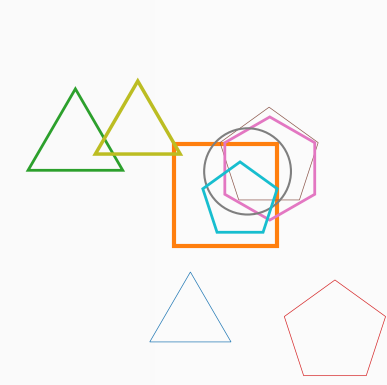[{"shape": "triangle", "thickness": 0.5, "radius": 0.61, "center": [0.491, 0.172]}, {"shape": "square", "thickness": 3, "radius": 0.66, "center": [0.582, 0.494]}, {"shape": "triangle", "thickness": 2, "radius": 0.7, "center": [0.195, 0.628]}, {"shape": "pentagon", "thickness": 0.5, "radius": 0.69, "center": [0.864, 0.135]}, {"shape": "pentagon", "thickness": 0.5, "radius": 0.67, "center": [0.694, 0.588]}, {"shape": "hexagon", "thickness": 2, "radius": 0.67, "center": [0.696, 0.562]}, {"shape": "circle", "thickness": 1.5, "radius": 0.56, "center": [0.639, 0.555]}, {"shape": "triangle", "thickness": 2.5, "radius": 0.63, "center": [0.356, 0.663]}, {"shape": "pentagon", "thickness": 2, "radius": 0.51, "center": [0.619, 0.478]}]